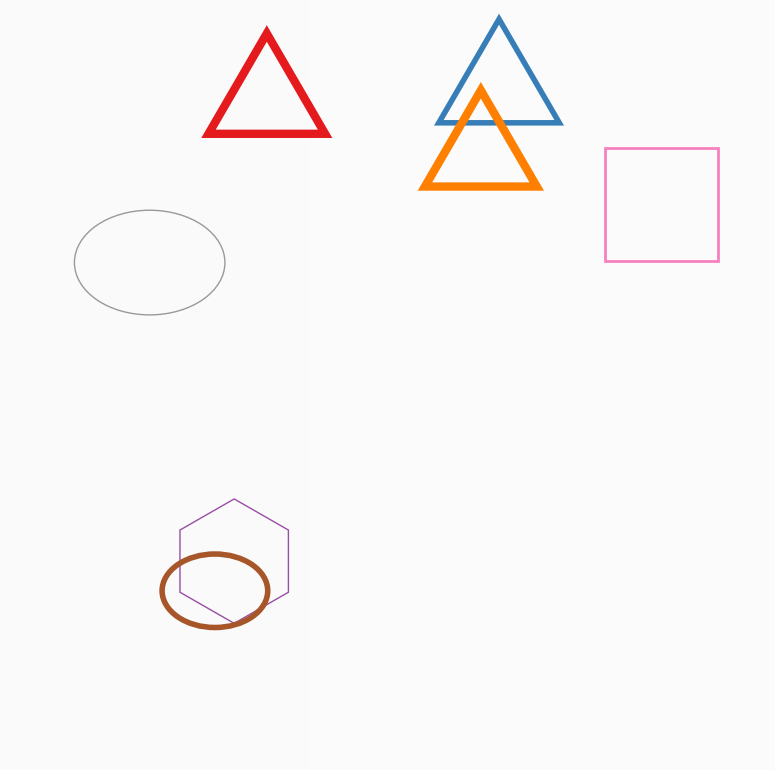[{"shape": "triangle", "thickness": 3, "radius": 0.43, "center": [0.344, 0.87]}, {"shape": "triangle", "thickness": 2, "radius": 0.45, "center": [0.644, 0.885]}, {"shape": "hexagon", "thickness": 0.5, "radius": 0.4, "center": [0.302, 0.271]}, {"shape": "triangle", "thickness": 3, "radius": 0.42, "center": [0.62, 0.799]}, {"shape": "oval", "thickness": 2, "radius": 0.34, "center": [0.277, 0.233]}, {"shape": "square", "thickness": 1, "radius": 0.37, "center": [0.854, 0.734]}, {"shape": "oval", "thickness": 0.5, "radius": 0.49, "center": [0.193, 0.659]}]